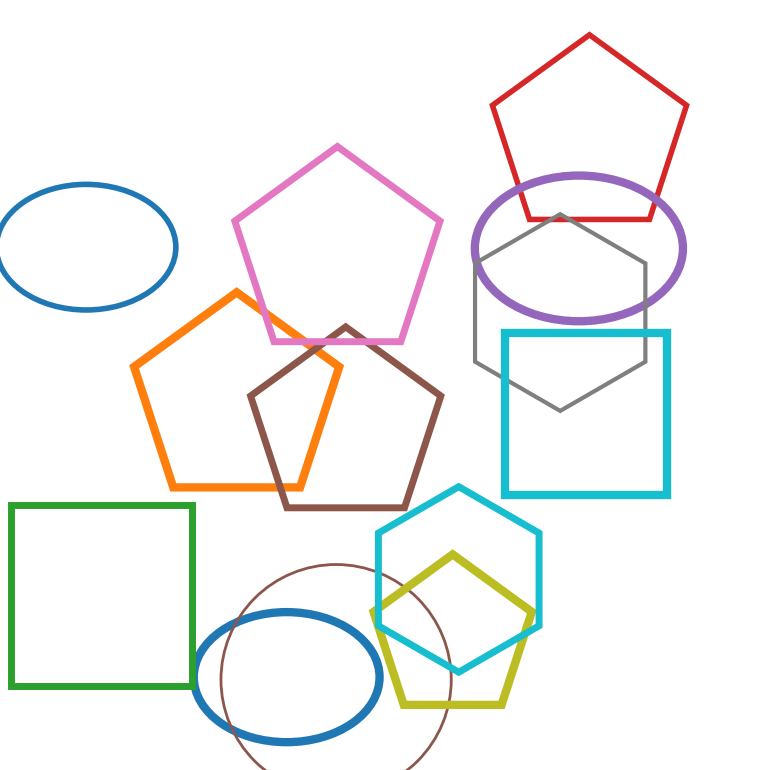[{"shape": "oval", "thickness": 2, "radius": 0.58, "center": [0.112, 0.679]}, {"shape": "oval", "thickness": 3, "radius": 0.6, "center": [0.372, 0.121]}, {"shape": "pentagon", "thickness": 3, "radius": 0.7, "center": [0.307, 0.48]}, {"shape": "square", "thickness": 2.5, "radius": 0.59, "center": [0.132, 0.226]}, {"shape": "pentagon", "thickness": 2, "radius": 0.66, "center": [0.766, 0.822]}, {"shape": "oval", "thickness": 3, "radius": 0.68, "center": [0.752, 0.677]}, {"shape": "circle", "thickness": 1, "radius": 0.75, "center": [0.437, 0.117]}, {"shape": "pentagon", "thickness": 2.5, "radius": 0.65, "center": [0.449, 0.446]}, {"shape": "pentagon", "thickness": 2.5, "radius": 0.7, "center": [0.438, 0.67]}, {"shape": "hexagon", "thickness": 1.5, "radius": 0.64, "center": [0.728, 0.594]}, {"shape": "pentagon", "thickness": 3, "radius": 0.54, "center": [0.588, 0.172]}, {"shape": "hexagon", "thickness": 2.5, "radius": 0.6, "center": [0.596, 0.247]}, {"shape": "square", "thickness": 3, "radius": 0.53, "center": [0.761, 0.462]}]